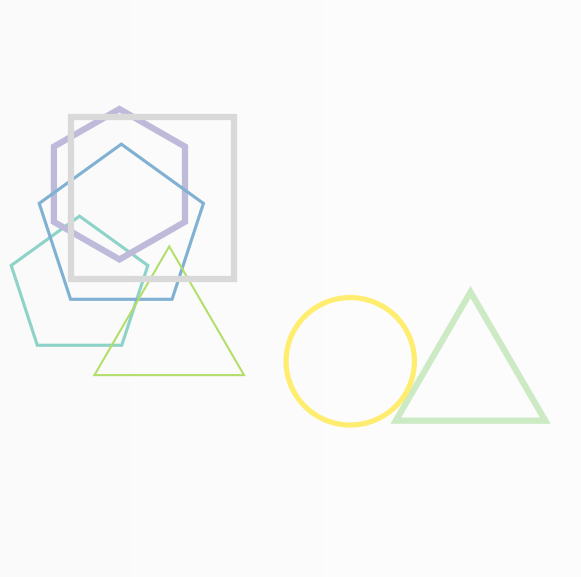[{"shape": "pentagon", "thickness": 1.5, "radius": 0.62, "center": [0.137, 0.501]}, {"shape": "hexagon", "thickness": 3, "radius": 0.65, "center": [0.205, 0.68]}, {"shape": "pentagon", "thickness": 1.5, "radius": 0.74, "center": [0.209, 0.601]}, {"shape": "triangle", "thickness": 1, "radius": 0.74, "center": [0.291, 0.424]}, {"shape": "square", "thickness": 3, "radius": 0.7, "center": [0.262, 0.657]}, {"shape": "triangle", "thickness": 3, "radius": 0.74, "center": [0.81, 0.345]}, {"shape": "circle", "thickness": 2.5, "radius": 0.55, "center": [0.603, 0.374]}]